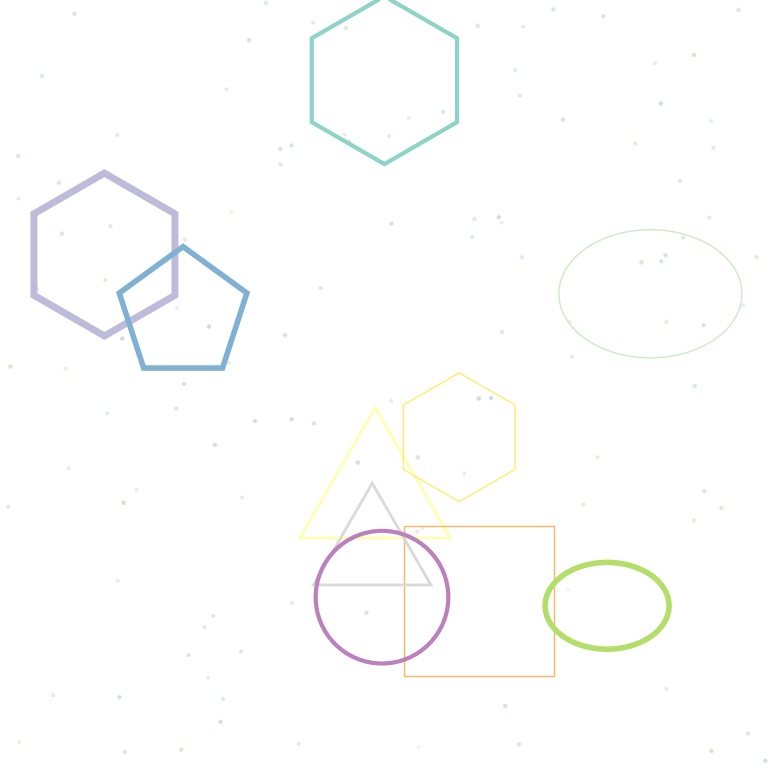[{"shape": "hexagon", "thickness": 1.5, "radius": 0.54, "center": [0.499, 0.896]}, {"shape": "triangle", "thickness": 1, "radius": 0.56, "center": [0.487, 0.358]}, {"shape": "hexagon", "thickness": 2.5, "radius": 0.53, "center": [0.136, 0.669]}, {"shape": "pentagon", "thickness": 2, "radius": 0.44, "center": [0.238, 0.593]}, {"shape": "square", "thickness": 0.5, "radius": 0.49, "center": [0.622, 0.219]}, {"shape": "oval", "thickness": 2, "radius": 0.4, "center": [0.788, 0.213]}, {"shape": "triangle", "thickness": 1, "radius": 0.44, "center": [0.483, 0.284]}, {"shape": "circle", "thickness": 1.5, "radius": 0.43, "center": [0.496, 0.224]}, {"shape": "oval", "thickness": 0.5, "radius": 0.59, "center": [0.845, 0.618]}, {"shape": "hexagon", "thickness": 0.5, "radius": 0.42, "center": [0.596, 0.432]}]